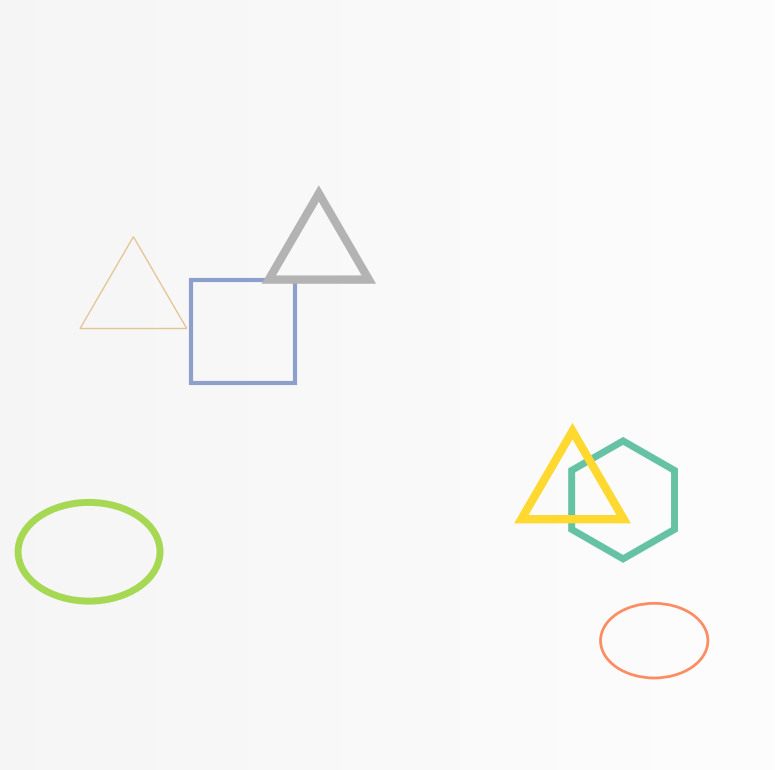[{"shape": "hexagon", "thickness": 2.5, "radius": 0.38, "center": [0.804, 0.351]}, {"shape": "oval", "thickness": 1, "radius": 0.35, "center": [0.844, 0.168]}, {"shape": "square", "thickness": 1.5, "radius": 0.34, "center": [0.314, 0.57]}, {"shape": "oval", "thickness": 2.5, "radius": 0.46, "center": [0.115, 0.283]}, {"shape": "triangle", "thickness": 3, "radius": 0.38, "center": [0.739, 0.364]}, {"shape": "triangle", "thickness": 0.5, "radius": 0.4, "center": [0.172, 0.613]}, {"shape": "triangle", "thickness": 3, "radius": 0.37, "center": [0.411, 0.674]}]